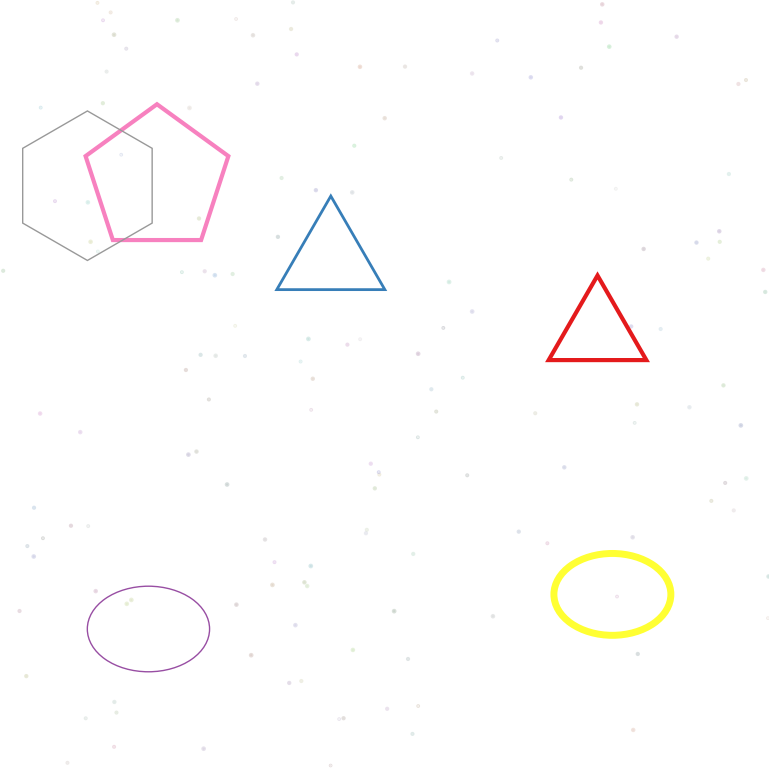[{"shape": "triangle", "thickness": 1.5, "radius": 0.37, "center": [0.776, 0.569]}, {"shape": "triangle", "thickness": 1, "radius": 0.41, "center": [0.43, 0.664]}, {"shape": "oval", "thickness": 0.5, "radius": 0.4, "center": [0.193, 0.183]}, {"shape": "oval", "thickness": 2.5, "radius": 0.38, "center": [0.795, 0.228]}, {"shape": "pentagon", "thickness": 1.5, "radius": 0.49, "center": [0.204, 0.767]}, {"shape": "hexagon", "thickness": 0.5, "radius": 0.49, "center": [0.114, 0.759]}]